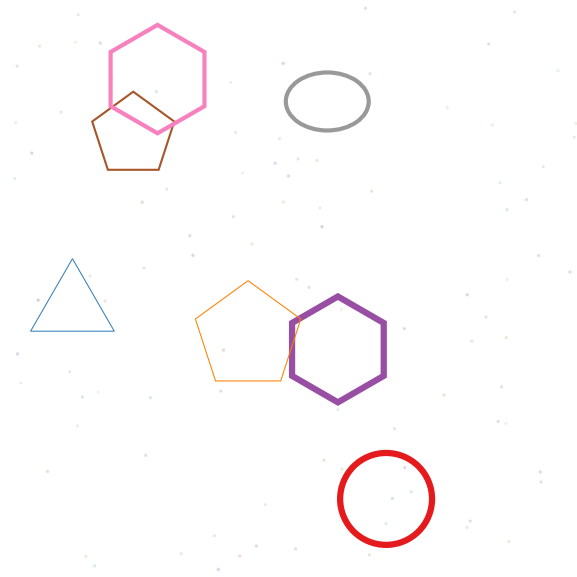[{"shape": "circle", "thickness": 3, "radius": 0.4, "center": [0.669, 0.135]}, {"shape": "triangle", "thickness": 0.5, "radius": 0.42, "center": [0.125, 0.467]}, {"shape": "hexagon", "thickness": 3, "radius": 0.46, "center": [0.585, 0.394]}, {"shape": "pentagon", "thickness": 0.5, "radius": 0.48, "center": [0.43, 0.417]}, {"shape": "pentagon", "thickness": 1, "radius": 0.37, "center": [0.231, 0.766]}, {"shape": "hexagon", "thickness": 2, "radius": 0.47, "center": [0.273, 0.862]}, {"shape": "oval", "thickness": 2, "radius": 0.36, "center": [0.567, 0.823]}]